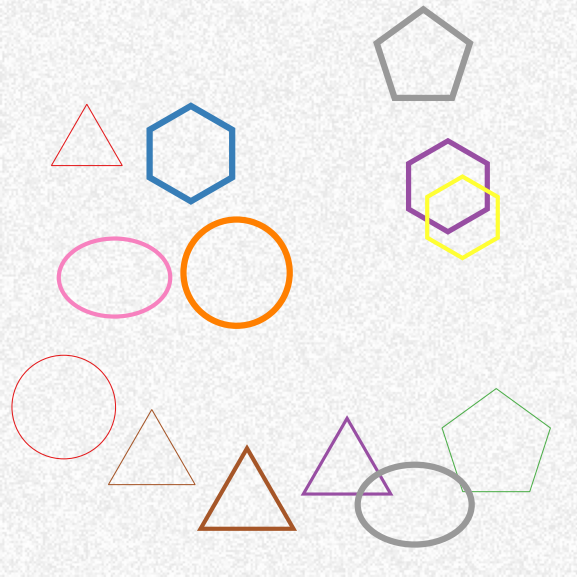[{"shape": "triangle", "thickness": 0.5, "radius": 0.35, "center": [0.15, 0.748]}, {"shape": "circle", "thickness": 0.5, "radius": 0.45, "center": [0.11, 0.294]}, {"shape": "hexagon", "thickness": 3, "radius": 0.41, "center": [0.331, 0.733]}, {"shape": "pentagon", "thickness": 0.5, "radius": 0.49, "center": [0.859, 0.228]}, {"shape": "triangle", "thickness": 1.5, "radius": 0.44, "center": [0.601, 0.187]}, {"shape": "hexagon", "thickness": 2.5, "radius": 0.39, "center": [0.776, 0.677]}, {"shape": "circle", "thickness": 3, "radius": 0.46, "center": [0.41, 0.527]}, {"shape": "hexagon", "thickness": 2, "radius": 0.35, "center": [0.801, 0.623]}, {"shape": "triangle", "thickness": 0.5, "radius": 0.43, "center": [0.263, 0.203]}, {"shape": "triangle", "thickness": 2, "radius": 0.46, "center": [0.428, 0.13]}, {"shape": "oval", "thickness": 2, "radius": 0.48, "center": [0.198, 0.519]}, {"shape": "pentagon", "thickness": 3, "radius": 0.42, "center": [0.733, 0.898]}, {"shape": "oval", "thickness": 3, "radius": 0.49, "center": [0.718, 0.125]}]